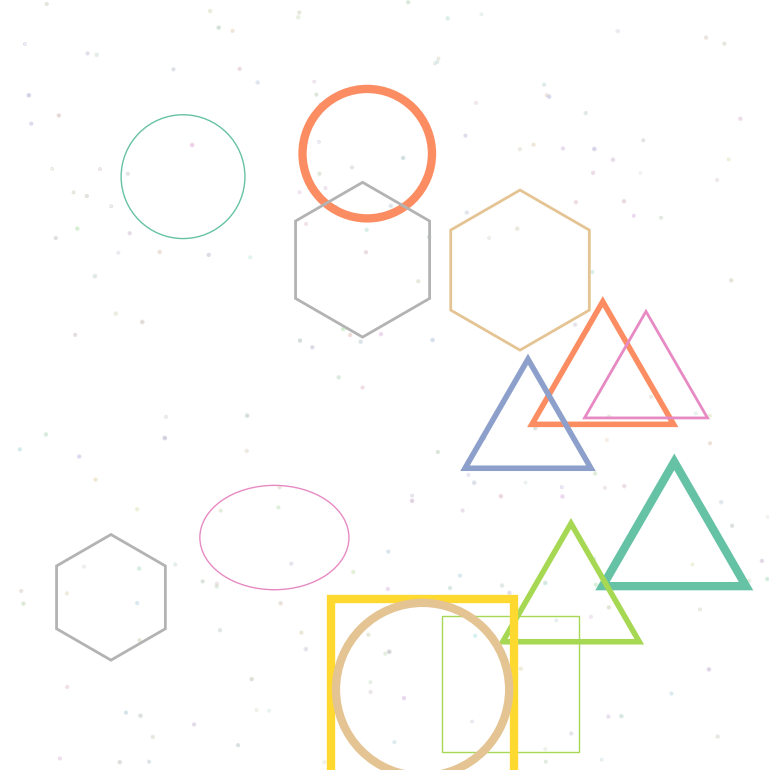[{"shape": "circle", "thickness": 0.5, "radius": 0.4, "center": [0.238, 0.771]}, {"shape": "triangle", "thickness": 3, "radius": 0.54, "center": [0.876, 0.293]}, {"shape": "triangle", "thickness": 2, "radius": 0.53, "center": [0.783, 0.502]}, {"shape": "circle", "thickness": 3, "radius": 0.42, "center": [0.477, 0.8]}, {"shape": "triangle", "thickness": 2, "radius": 0.47, "center": [0.686, 0.439]}, {"shape": "oval", "thickness": 0.5, "radius": 0.48, "center": [0.356, 0.302]}, {"shape": "triangle", "thickness": 1, "radius": 0.46, "center": [0.839, 0.503]}, {"shape": "square", "thickness": 0.5, "radius": 0.44, "center": [0.663, 0.112]}, {"shape": "triangle", "thickness": 2, "radius": 0.51, "center": [0.742, 0.218]}, {"shape": "square", "thickness": 3, "radius": 0.6, "center": [0.549, 0.103]}, {"shape": "circle", "thickness": 3, "radius": 0.56, "center": [0.549, 0.105]}, {"shape": "hexagon", "thickness": 1, "radius": 0.52, "center": [0.675, 0.649]}, {"shape": "hexagon", "thickness": 1, "radius": 0.5, "center": [0.471, 0.663]}, {"shape": "hexagon", "thickness": 1, "radius": 0.41, "center": [0.144, 0.224]}]